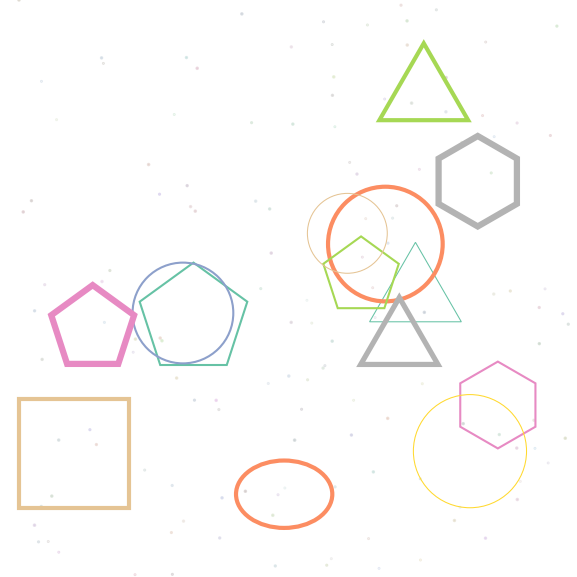[{"shape": "pentagon", "thickness": 1, "radius": 0.49, "center": [0.335, 0.446]}, {"shape": "triangle", "thickness": 0.5, "radius": 0.46, "center": [0.719, 0.488]}, {"shape": "oval", "thickness": 2, "radius": 0.42, "center": [0.492, 0.143]}, {"shape": "circle", "thickness": 2, "radius": 0.5, "center": [0.667, 0.577]}, {"shape": "circle", "thickness": 1, "radius": 0.44, "center": [0.317, 0.457]}, {"shape": "hexagon", "thickness": 1, "radius": 0.38, "center": [0.862, 0.298]}, {"shape": "pentagon", "thickness": 3, "radius": 0.38, "center": [0.161, 0.43]}, {"shape": "triangle", "thickness": 2, "radius": 0.44, "center": [0.734, 0.835]}, {"shape": "pentagon", "thickness": 1, "radius": 0.34, "center": [0.625, 0.521]}, {"shape": "circle", "thickness": 0.5, "radius": 0.49, "center": [0.814, 0.218]}, {"shape": "square", "thickness": 2, "radius": 0.47, "center": [0.128, 0.214]}, {"shape": "circle", "thickness": 0.5, "radius": 0.35, "center": [0.601, 0.595]}, {"shape": "triangle", "thickness": 2.5, "radius": 0.39, "center": [0.691, 0.407]}, {"shape": "hexagon", "thickness": 3, "radius": 0.39, "center": [0.827, 0.685]}]